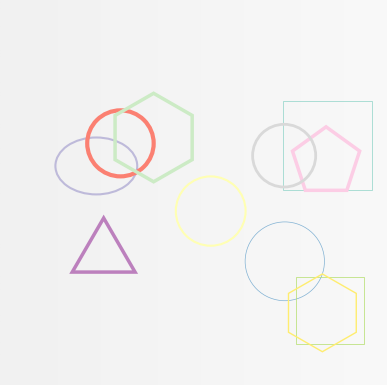[{"shape": "square", "thickness": 0.5, "radius": 0.58, "center": [0.845, 0.621]}, {"shape": "circle", "thickness": 1.5, "radius": 0.45, "center": [0.544, 0.452]}, {"shape": "oval", "thickness": 1.5, "radius": 0.53, "center": [0.249, 0.569]}, {"shape": "circle", "thickness": 3, "radius": 0.43, "center": [0.311, 0.628]}, {"shape": "circle", "thickness": 0.5, "radius": 0.51, "center": [0.735, 0.321]}, {"shape": "square", "thickness": 0.5, "radius": 0.44, "center": [0.852, 0.193]}, {"shape": "pentagon", "thickness": 2.5, "radius": 0.46, "center": [0.841, 0.579]}, {"shape": "circle", "thickness": 2, "radius": 0.41, "center": [0.733, 0.596]}, {"shape": "triangle", "thickness": 2.5, "radius": 0.47, "center": [0.268, 0.34]}, {"shape": "hexagon", "thickness": 2.5, "radius": 0.57, "center": [0.396, 0.643]}, {"shape": "hexagon", "thickness": 1, "radius": 0.5, "center": [0.832, 0.187]}]